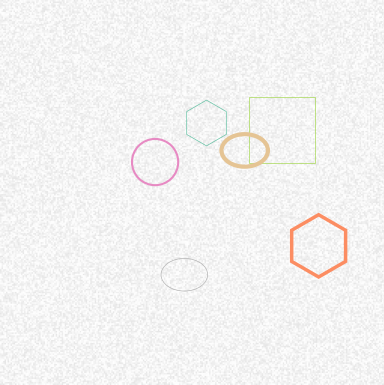[{"shape": "hexagon", "thickness": 0.5, "radius": 0.3, "center": [0.536, 0.681]}, {"shape": "hexagon", "thickness": 2.5, "radius": 0.4, "center": [0.828, 0.361]}, {"shape": "circle", "thickness": 1.5, "radius": 0.3, "center": [0.403, 0.579]}, {"shape": "square", "thickness": 0.5, "radius": 0.43, "center": [0.733, 0.662]}, {"shape": "oval", "thickness": 3, "radius": 0.3, "center": [0.636, 0.609]}, {"shape": "oval", "thickness": 0.5, "radius": 0.3, "center": [0.479, 0.286]}]